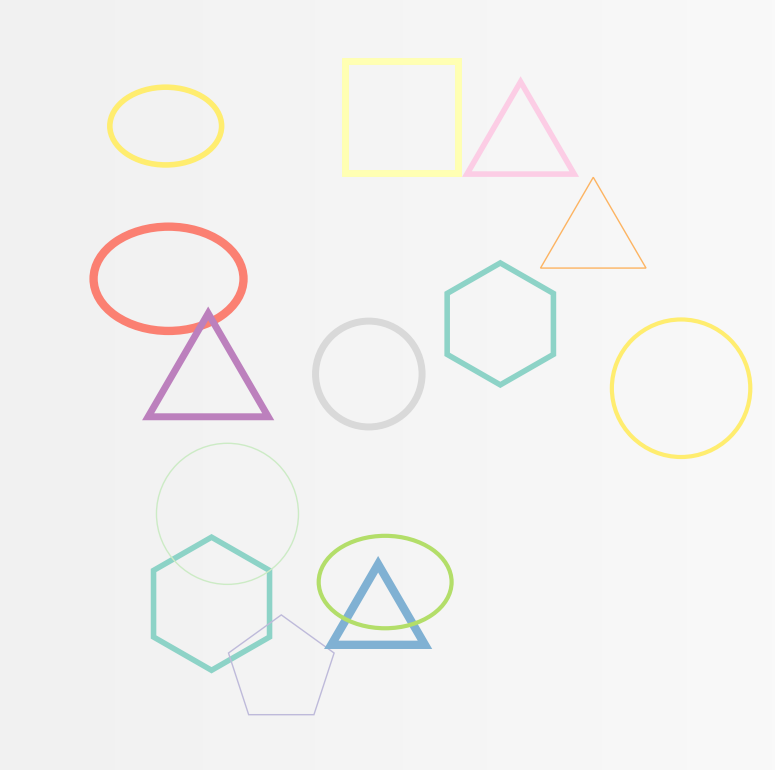[{"shape": "hexagon", "thickness": 2, "radius": 0.4, "center": [0.646, 0.579]}, {"shape": "hexagon", "thickness": 2, "radius": 0.43, "center": [0.273, 0.216]}, {"shape": "square", "thickness": 2.5, "radius": 0.36, "center": [0.518, 0.848]}, {"shape": "pentagon", "thickness": 0.5, "radius": 0.36, "center": [0.363, 0.13]}, {"shape": "oval", "thickness": 3, "radius": 0.48, "center": [0.217, 0.638]}, {"shape": "triangle", "thickness": 3, "radius": 0.35, "center": [0.488, 0.197]}, {"shape": "triangle", "thickness": 0.5, "radius": 0.39, "center": [0.765, 0.691]}, {"shape": "oval", "thickness": 1.5, "radius": 0.43, "center": [0.497, 0.244]}, {"shape": "triangle", "thickness": 2, "radius": 0.4, "center": [0.672, 0.814]}, {"shape": "circle", "thickness": 2.5, "radius": 0.34, "center": [0.476, 0.514]}, {"shape": "triangle", "thickness": 2.5, "radius": 0.45, "center": [0.269, 0.503]}, {"shape": "circle", "thickness": 0.5, "radius": 0.46, "center": [0.294, 0.333]}, {"shape": "circle", "thickness": 1.5, "radius": 0.45, "center": [0.879, 0.496]}, {"shape": "oval", "thickness": 2, "radius": 0.36, "center": [0.214, 0.836]}]